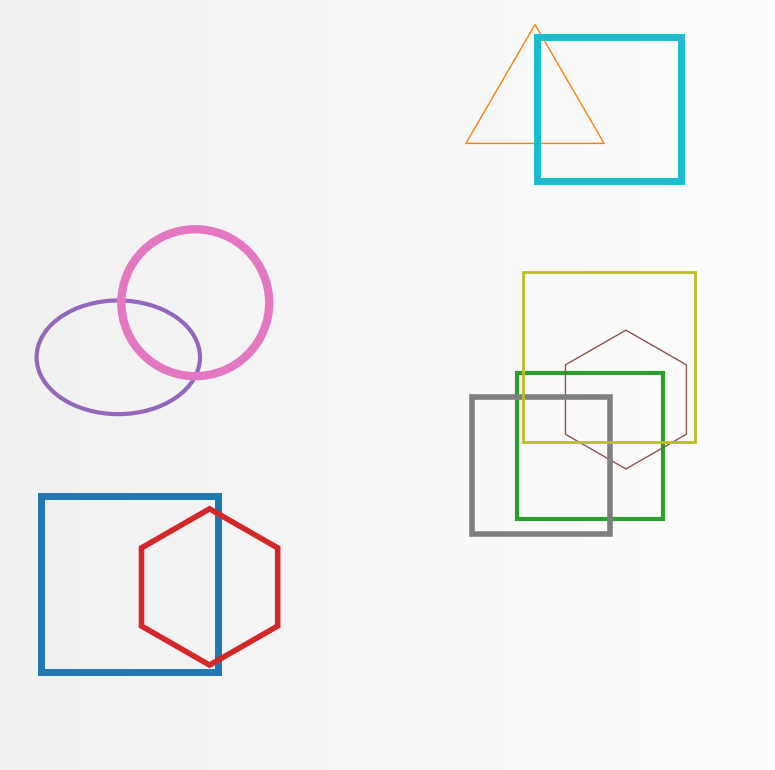[{"shape": "square", "thickness": 2.5, "radius": 0.57, "center": [0.168, 0.241]}, {"shape": "triangle", "thickness": 0.5, "radius": 0.51, "center": [0.69, 0.865]}, {"shape": "square", "thickness": 1.5, "radius": 0.47, "center": [0.762, 0.42]}, {"shape": "hexagon", "thickness": 2, "radius": 0.51, "center": [0.27, 0.238]}, {"shape": "oval", "thickness": 1.5, "radius": 0.53, "center": [0.153, 0.536]}, {"shape": "hexagon", "thickness": 0.5, "radius": 0.45, "center": [0.808, 0.481]}, {"shape": "circle", "thickness": 3, "radius": 0.48, "center": [0.252, 0.607]}, {"shape": "square", "thickness": 2, "radius": 0.45, "center": [0.698, 0.396]}, {"shape": "square", "thickness": 1, "radius": 0.55, "center": [0.786, 0.536]}, {"shape": "square", "thickness": 2.5, "radius": 0.47, "center": [0.786, 0.859]}]